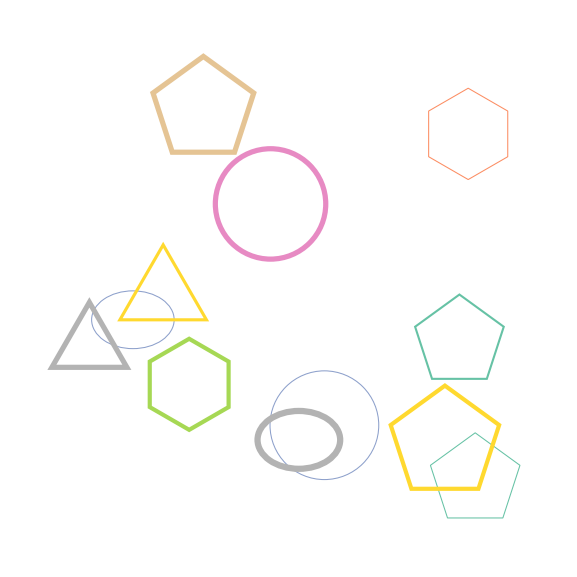[{"shape": "pentagon", "thickness": 0.5, "radius": 0.41, "center": [0.823, 0.168]}, {"shape": "pentagon", "thickness": 1, "radius": 0.4, "center": [0.796, 0.408]}, {"shape": "hexagon", "thickness": 0.5, "radius": 0.4, "center": [0.811, 0.767]}, {"shape": "circle", "thickness": 0.5, "radius": 0.47, "center": [0.562, 0.263]}, {"shape": "oval", "thickness": 0.5, "radius": 0.36, "center": [0.23, 0.445]}, {"shape": "circle", "thickness": 2.5, "radius": 0.48, "center": [0.468, 0.646]}, {"shape": "hexagon", "thickness": 2, "radius": 0.39, "center": [0.328, 0.334]}, {"shape": "triangle", "thickness": 1.5, "radius": 0.43, "center": [0.283, 0.489]}, {"shape": "pentagon", "thickness": 2, "radius": 0.49, "center": [0.77, 0.233]}, {"shape": "pentagon", "thickness": 2.5, "radius": 0.46, "center": [0.352, 0.81]}, {"shape": "triangle", "thickness": 2.5, "radius": 0.37, "center": [0.155, 0.401]}, {"shape": "oval", "thickness": 3, "radius": 0.36, "center": [0.518, 0.237]}]